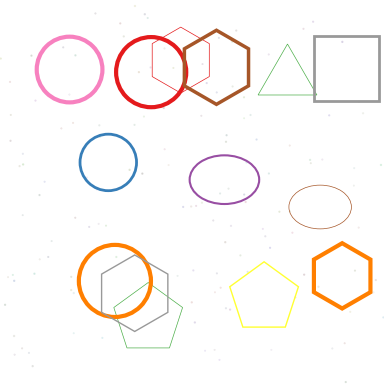[{"shape": "hexagon", "thickness": 0.5, "radius": 0.43, "center": [0.469, 0.844]}, {"shape": "circle", "thickness": 3, "radius": 0.46, "center": [0.393, 0.813]}, {"shape": "circle", "thickness": 2, "radius": 0.37, "center": [0.281, 0.578]}, {"shape": "triangle", "thickness": 0.5, "radius": 0.44, "center": [0.747, 0.797]}, {"shape": "pentagon", "thickness": 0.5, "radius": 0.47, "center": [0.385, 0.172]}, {"shape": "oval", "thickness": 1.5, "radius": 0.45, "center": [0.583, 0.533]}, {"shape": "circle", "thickness": 3, "radius": 0.47, "center": [0.298, 0.27]}, {"shape": "hexagon", "thickness": 3, "radius": 0.42, "center": [0.889, 0.284]}, {"shape": "pentagon", "thickness": 1, "radius": 0.47, "center": [0.686, 0.226]}, {"shape": "oval", "thickness": 0.5, "radius": 0.41, "center": [0.832, 0.462]}, {"shape": "hexagon", "thickness": 2.5, "radius": 0.48, "center": [0.562, 0.825]}, {"shape": "circle", "thickness": 3, "radius": 0.43, "center": [0.181, 0.819]}, {"shape": "square", "thickness": 2, "radius": 0.43, "center": [0.9, 0.822]}, {"shape": "hexagon", "thickness": 1, "radius": 0.5, "center": [0.35, 0.238]}]